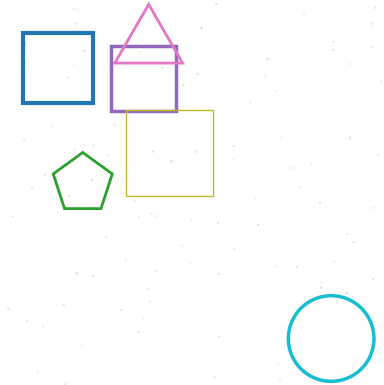[{"shape": "square", "thickness": 3, "radius": 0.45, "center": [0.15, 0.823]}, {"shape": "pentagon", "thickness": 2, "radius": 0.4, "center": [0.215, 0.523]}, {"shape": "square", "thickness": 2.5, "radius": 0.42, "center": [0.374, 0.797]}, {"shape": "triangle", "thickness": 2, "radius": 0.51, "center": [0.386, 0.887]}, {"shape": "square", "thickness": 1, "radius": 0.56, "center": [0.44, 0.603]}, {"shape": "circle", "thickness": 2.5, "radius": 0.56, "center": [0.86, 0.121]}]